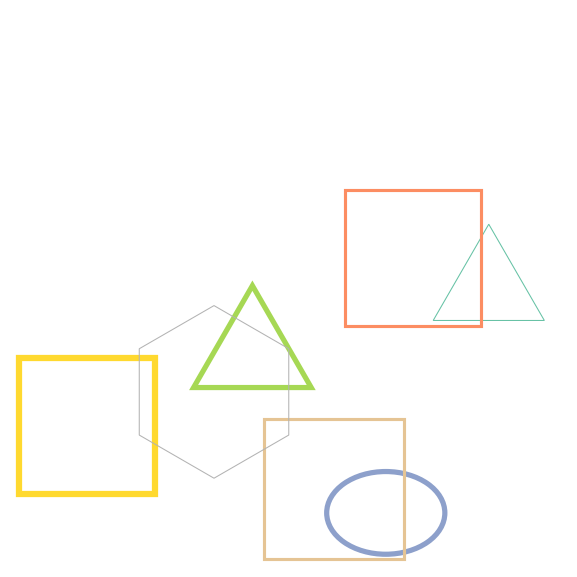[{"shape": "triangle", "thickness": 0.5, "radius": 0.56, "center": [0.846, 0.5]}, {"shape": "square", "thickness": 1.5, "radius": 0.59, "center": [0.715, 0.553]}, {"shape": "oval", "thickness": 2.5, "radius": 0.51, "center": [0.668, 0.111]}, {"shape": "triangle", "thickness": 2.5, "radius": 0.59, "center": [0.437, 0.387]}, {"shape": "square", "thickness": 3, "radius": 0.59, "center": [0.151, 0.262]}, {"shape": "square", "thickness": 1.5, "radius": 0.61, "center": [0.578, 0.153]}, {"shape": "hexagon", "thickness": 0.5, "radius": 0.75, "center": [0.371, 0.321]}]